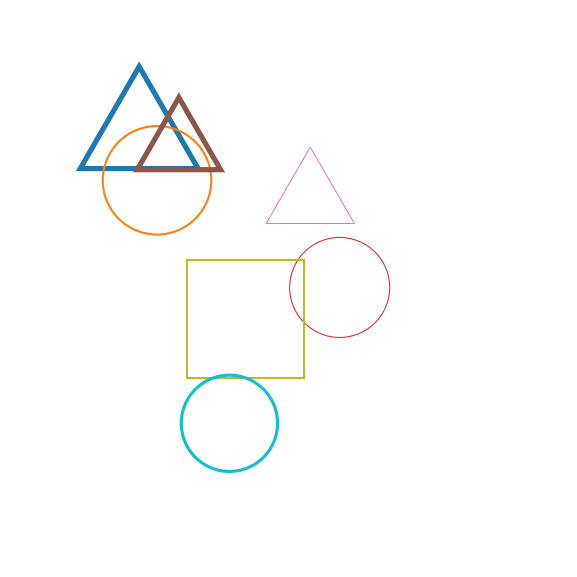[{"shape": "triangle", "thickness": 2.5, "radius": 0.59, "center": [0.241, 0.766]}, {"shape": "circle", "thickness": 1, "radius": 0.47, "center": [0.272, 0.687]}, {"shape": "circle", "thickness": 0.5, "radius": 0.43, "center": [0.588, 0.501]}, {"shape": "triangle", "thickness": 2.5, "radius": 0.42, "center": [0.31, 0.747]}, {"shape": "triangle", "thickness": 0.5, "radius": 0.44, "center": [0.537, 0.656]}, {"shape": "square", "thickness": 1, "radius": 0.51, "center": [0.425, 0.446]}, {"shape": "circle", "thickness": 1.5, "radius": 0.42, "center": [0.397, 0.266]}]